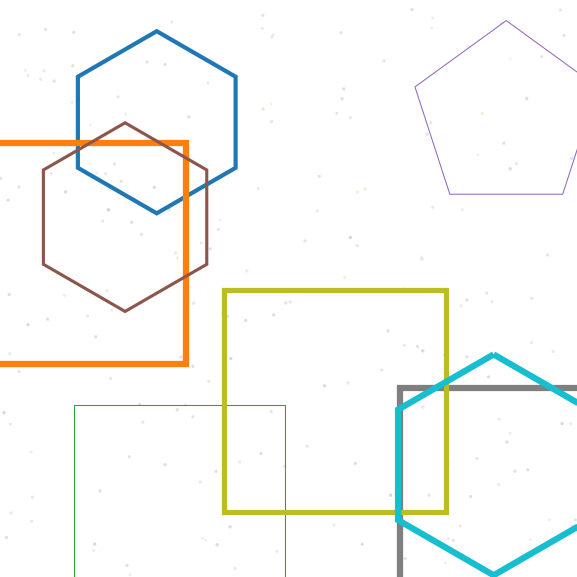[{"shape": "hexagon", "thickness": 2, "radius": 0.79, "center": [0.271, 0.787]}, {"shape": "square", "thickness": 3, "radius": 0.96, "center": [0.13, 0.56]}, {"shape": "square", "thickness": 0.5, "radius": 0.91, "center": [0.311, 0.116]}, {"shape": "pentagon", "thickness": 0.5, "radius": 0.83, "center": [0.877, 0.797]}, {"shape": "hexagon", "thickness": 1.5, "radius": 0.82, "center": [0.217, 0.623]}, {"shape": "square", "thickness": 3, "radius": 0.84, "center": [0.862, 0.159]}, {"shape": "square", "thickness": 2.5, "radius": 0.96, "center": [0.58, 0.305]}, {"shape": "hexagon", "thickness": 3, "radius": 0.96, "center": [0.855, 0.194]}]